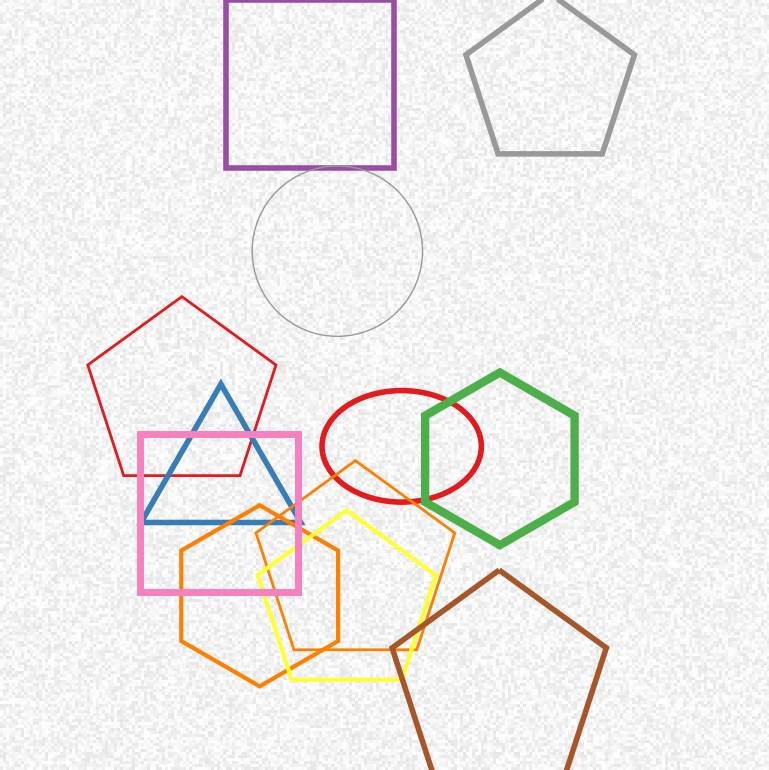[{"shape": "oval", "thickness": 2, "radius": 0.52, "center": [0.522, 0.42]}, {"shape": "pentagon", "thickness": 1, "radius": 0.64, "center": [0.236, 0.486]}, {"shape": "triangle", "thickness": 2, "radius": 0.6, "center": [0.287, 0.381]}, {"shape": "hexagon", "thickness": 3, "radius": 0.56, "center": [0.649, 0.404]}, {"shape": "square", "thickness": 2, "radius": 0.55, "center": [0.402, 0.891]}, {"shape": "pentagon", "thickness": 1, "radius": 0.68, "center": [0.462, 0.266]}, {"shape": "hexagon", "thickness": 1.5, "radius": 0.59, "center": [0.337, 0.226]}, {"shape": "pentagon", "thickness": 1.5, "radius": 0.61, "center": [0.45, 0.216]}, {"shape": "pentagon", "thickness": 2, "radius": 0.73, "center": [0.648, 0.113]}, {"shape": "square", "thickness": 2.5, "radius": 0.51, "center": [0.284, 0.334]}, {"shape": "pentagon", "thickness": 2, "radius": 0.58, "center": [0.715, 0.893]}, {"shape": "circle", "thickness": 0.5, "radius": 0.55, "center": [0.438, 0.674]}]